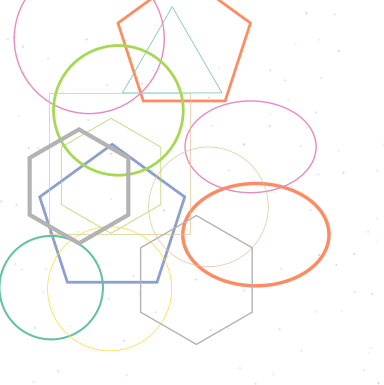[{"shape": "circle", "thickness": 1.5, "radius": 0.67, "center": [0.133, 0.253]}, {"shape": "triangle", "thickness": 0.5, "radius": 0.75, "center": [0.447, 0.833]}, {"shape": "pentagon", "thickness": 2, "radius": 0.9, "center": [0.478, 0.884]}, {"shape": "oval", "thickness": 2.5, "radius": 0.95, "center": [0.665, 0.39]}, {"shape": "pentagon", "thickness": 2, "radius": 0.99, "center": [0.291, 0.427]}, {"shape": "oval", "thickness": 1, "radius": 0.85, "center": [0.651, 0.619]}, {"shape": "circle", "thickness": 1, "radius": 0.97, "center": [0.232, 0.9]}, {"shape": "circle", "thickness": 2, "radius": 0.84, "center": [0.308, 0.713]}, {"shape": "hexagon", "thickness": 0.5, "radius": 0.75, "center": [0.288, 0.543]}, {"shape": "circle", "thickness": 0.5, "radius": 0.81, "center": [0.285, 0.25]}, {"shape": "circle", "thickness": 0.5, "radius": 0.78, "center": [0.542, 0.463]}, {"shape": "square", "thickness": 0.5, "radius": 0.91, "center": [0.309, 0.575]}, {"shape": "hexagon", "thickness": 3, "radius": 0.74, "center": [0.205, 0.516]}, {"shape": "hexagon", "thickness": 1, "radius": 0.84, "center": [0.51, 0.273]}]